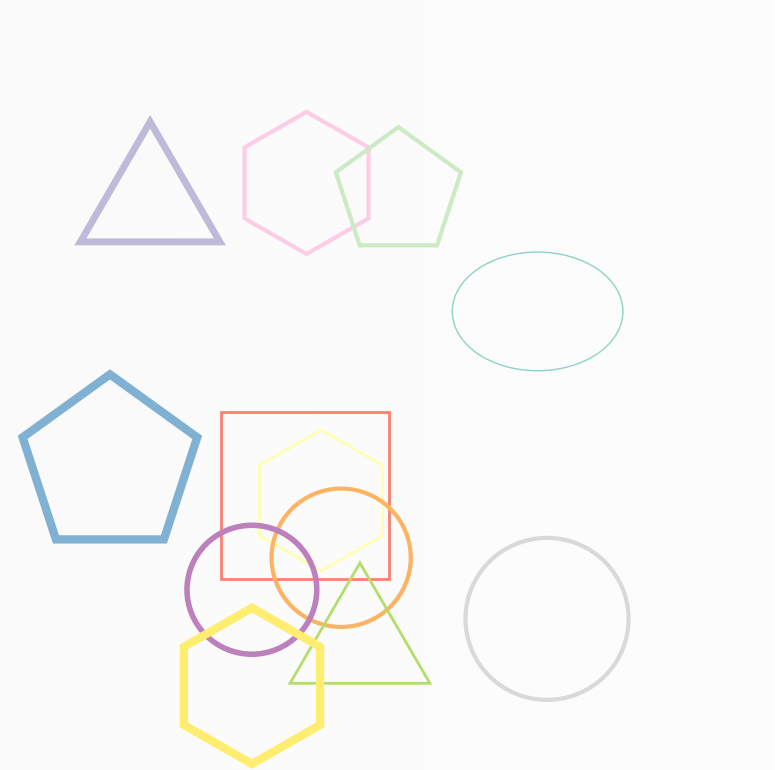[{"shape": "oval", "thickness": 0.5, "radius": 0.55, "center": [0.694, 0.596]}, {"shape": "hexagon", "thickness": 1, "radius": 0.46, "center": [0.414, 0.35]}, {"shape": "triangle", "thickness": 2.5, "radius": 0.52, "center": [0.194, 0.738]}, {"shape": "square", "thickness": 1, "radius": 0.54, "center": [0.393, 0.356]}, {"shape": "pentagon", "thickness": 3, "radius": 0.59, "center": [0.142, 0.395]}, {"shape": "circle", "thickness": 1.5, "radius": 0.45, "center": [0.44, 0.276]}, {"shape": "triangle", "thickness": 1, "radius": 0.52, "center": [0.464, 0.165]}, {"shape": "hexagon", "thickness": 1.5, "radius": 0.46, "center": [0.396, 0.762]}, {"shape": "circle", "thickness": 1.5, "radius": 0.53, "center": [0.706, 0.196]}, {"shape": "circle", "thickness": 2, "radius": 0.42, "center": [0.325, 0.234]}, {"shape": "pentagon", "thickness": 1.5, "radius": 0.42, "center": [0.514, 0.75]}, {"shape": "hexagon", "thickness": 3, "radius": 0.51, "center": [0.325, 0.109]}]